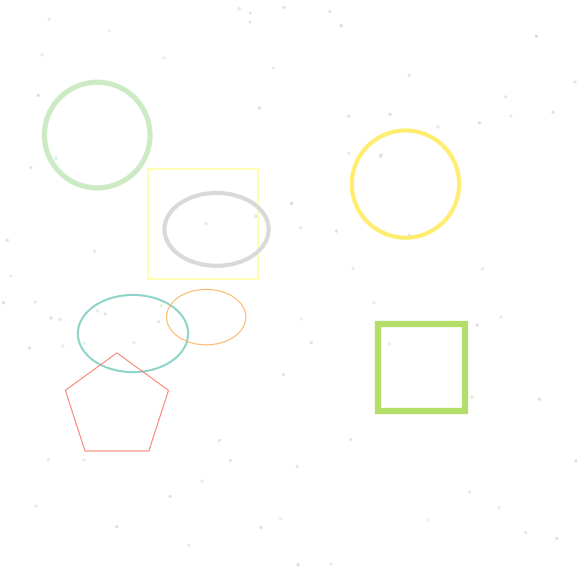[{"shape": "oval", "thickness": 1, "radius": 0.48, "center": [0.23, 0.422]}, {"shape": "square", "thickness": 1, "radius": 0.48, "center": [0.351, 0.611]}, {"shape": "pentagon", "thickness": 0.5, "radius": 0.47, "center": [0.202, 0.294]}, {"shape": "oval", "thickness": 0.5, "radius": 0.34, "center": [0.357, 0.45]}, {"shape": "square", "thickness": 3, "radius": 0.38, "center": [0.73, 0.363]}, {"shape": "oval", "thickness": 2, "radius": 0.45, "center": [0.375, 0.602]}, {"shape": "circle", "thickness": 2.5, "radius": 0.46, "center": [0.168, 0.765]}, {"shape": "circle", "thickness": 2, "radius": 0.46, "center": [0.702, 0.68]}]